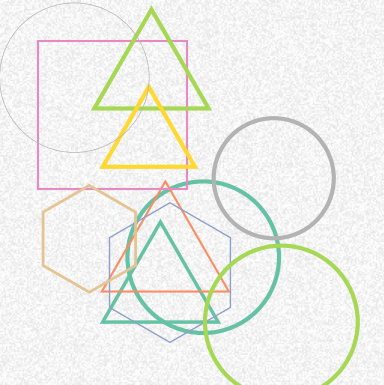[{"shape": "circle", "thickness": 3, "radius": 0.98, "center": [0.528, 0.332]}, {"shape": "triangle", "thickness": 2.5, "radius": 0.87, "center": [0.417, 0.25]}, {"shape": "triangle", "thickness": 1.5, "radius": 0.95, "center": [0.43, 0.338]}, {"shape": "hexagon", "thickness": 1, "radius": 0.91, "center": [0.441, 0.292]}, {"shape": "square", "thickness": 1.5, "radius": 0.97, "center": [0.293, 0.701]}, {"shape": "circle", "thickness": 3, "radius": 0.99, "center": [0.731, 0.164]}, {"shape": "triangle", "thickness": 3, "radius": 0.86, "center": [0.393, 0.804]}, {"shape": "triangle", "thickness": 3, "radius": 0.69, "center": [0.387, 0.636]}, {"shape": "hexagon", "thickness": 2, "radius": 0.69, "center": [0.232, 0.38]}, {"shape": "circle", "thickness": 3, "radius": 0.78, "center": [0.711, 0.537]}, {"shape": "circle", "thickness": 0.5, "radius": 0.97, "center": [0.193, 0.798]}]